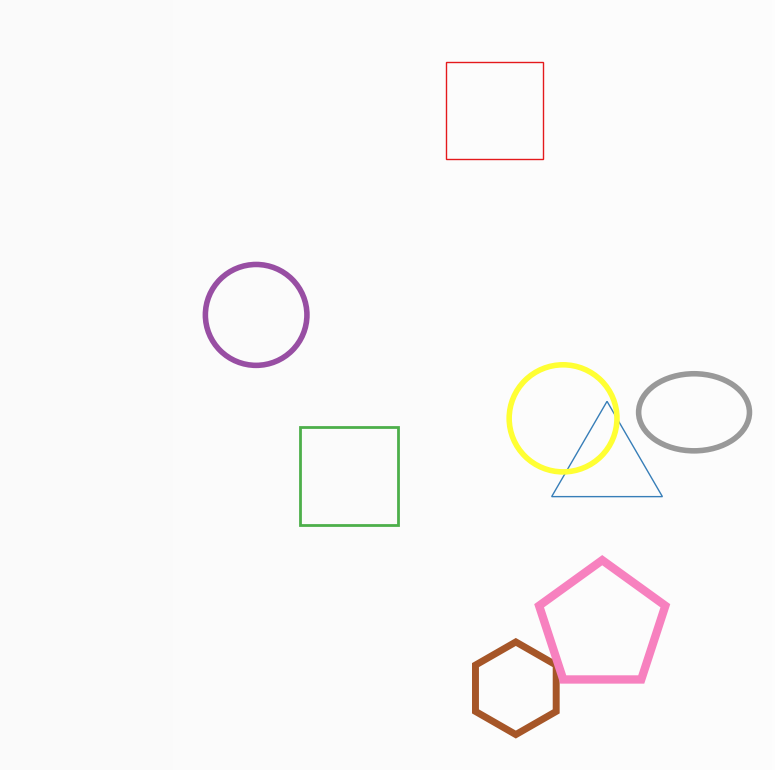[{"shape": "square", "thickness": 0.5, "radius": 0.31, "center": [0.638, 0.857]}, {"shape": "triangle", "thickness": 0.5, "radius": 0.41, "center": [0.783, 0.396]}, {"shape": "square", "thickness": 1, "radius": 0.32, "center": [0.45, 0.382]}, {"shape": "circle", "thickness": 2, "radius": 0.33, "center": [0.331, 0.591]}, {"shape": "circle", "thickness": 2, "radius": 0.35, "center": [0.727, 0.457]}, {"shape": "hexagon", "thickness": 2.5, "radius": 0.3, "center": [0.666, 0.106]}, {"shape": "pentagon", "thickness": 3, "radius": 0.43, "center": [0.777, 0.187]}, {"shape": "oval", "thickness": 2, "radius": 0.36, "center": [0.896, 0.465]}]